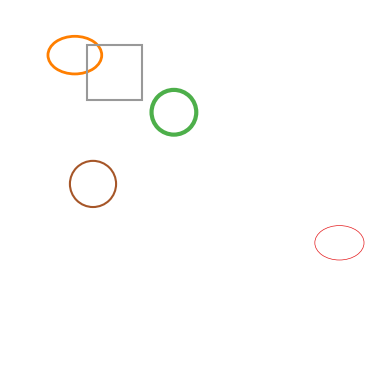[{"shape": "oval", "thickness": 0.5, "radius": 0.32, "center": [0.882, 0.369]}, {"shape": "circle", "thickness": 3, "radius": 0.29, "center": [0.452, 0.708]}, {"shape": "oval", "thickness": 2, "radius": 0.35, "center": [0.194, 0.857]}, {"shape": "circle", "thickness": 1.5, "radius": 0.3, "center": [0.242, 0.522]}, {"shape": "square", "thickness": 1.5, "radius": 0.36, "center": [0.297, 0.813]}]